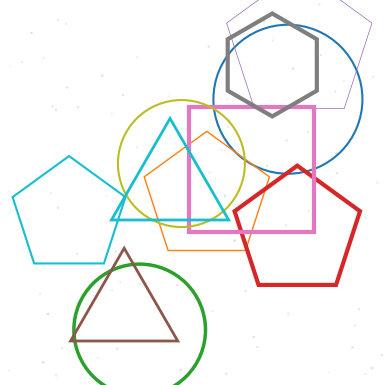[{"shape": "circle", "thickness": 1.5, "radius": 0.97, "center": [0.748, 0.742]}, {"shape": "pentagon", "thickness": 1, "radius": 0.86, "center": [0.537, 0.488]}, {"shape": "circle", "thickness": 2.5, "radius": 0.85, "center": [0.363, 0.143]}, {"shape": "pentagon", "thickness": 3, "radius": 0.86, "center": [0.772, 0.398]}, {"shape": "pentagon", "thickness": 0.5, "radius": 0.99, "center": [0.777, 0.879]}, {"shape": "triangle", "thickness": 2, "radius": 0.8, "center": [0.323, 0.195]}, {"shape": "square", "thickness": 3, "radius": 0.81, "center": [0.652, 0.559]}, {"shape": "hexagon", "thickness": 3, "radius": 0.67, "center": [0.707, 0.831]}, {"shape": "circle", "thickness": 1.5, "radius": 0.82, "center": [0.471, 0.575]}, {"shape": "pentagon", "thickness": 1.5, "radius": 0.77, "center": [0.179, 0.44]}, {"shape": "triangle", "thickness": 2, "radius": 0.88, "center": [0.442, 0.517]}]